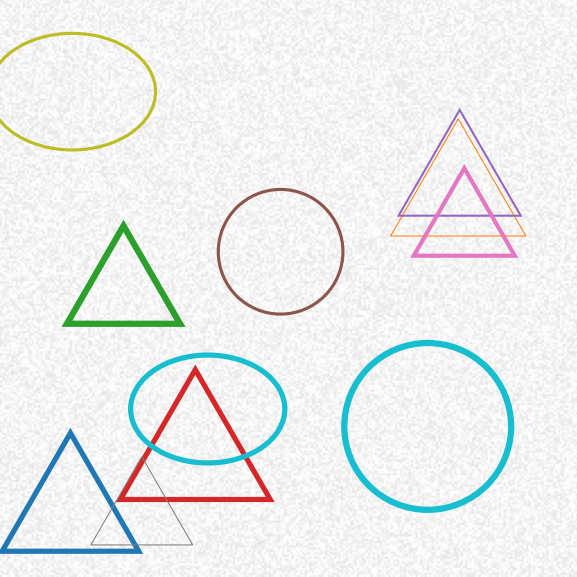[{"shape": "triangle", "thickness": 2.5, "radius": 0.68, "center": [0.122, 0.113]}, {"shape": "triangle", "thickness": 0.5, "radius": 0.68, "center": [0.793, 0.658]}, {"shape": "triangle", "thickness": 3, "radius": 0.57, "center": [0.214, 0.495]}, {"shape": "triangle", "thickness": 2.5, "radius": 0.75, "center": [0.338, 0.209]}, {"shape": "triangle", "thickness": 1, "radius": 0.61, "center": [0.796, 0.687]}, {"shape": "circle", "thickness": 1.5, "radius": 0.54, "center": [0.486, 0.563]}, {"shape": "triangle", "thickness": 2, "radius": 0.5, "center": [0.804, 0.607]}, {"shape": "triangle", "thickness": 0.5, "radius": 0.51, "center": [0.246, 0.106]}, {"shape": "oval", "thickness": 1.5, "radius": 0.72, "center": [0.125, 0.84]}, {"shape": "circle", "thickness": 3, "radius": 0.72, "center": [0.741, 0.261]}, {"shape": "oval", "thickness": 2.5, "radius": 0.67, "center": [0.36, 0.291]}]